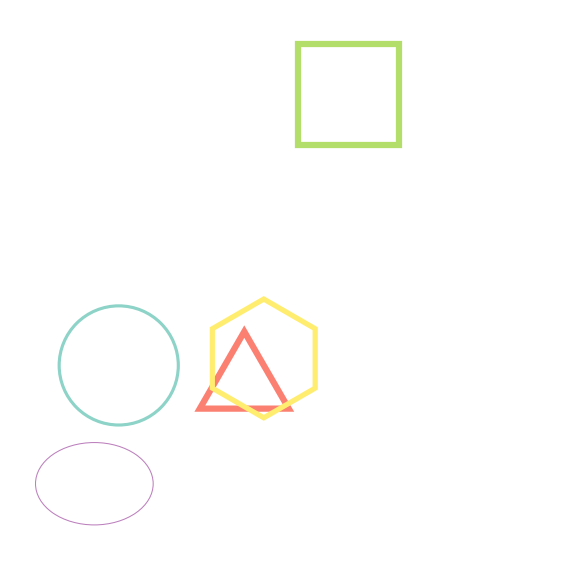[{"shape": "circle", "thickness": 1.5, "radius": 0.52, "center": [0.206, 0.366]}, {"shape": "triangle", "thickness": 3, "radius": 0.44, "center": [0.423, 0.336]}, {"shape": "square", "thickness": 3, "radius": 0.44, "center": [0.603, 0.836]}, {"shape": "oval", "thickness": 0.5, "radius": 0.51, "center": [0.163, 0.162]}, {"shape": "hexagon", "thickness": 2.5, "radius": 0.51, "center": [0.457, 0.378]}]